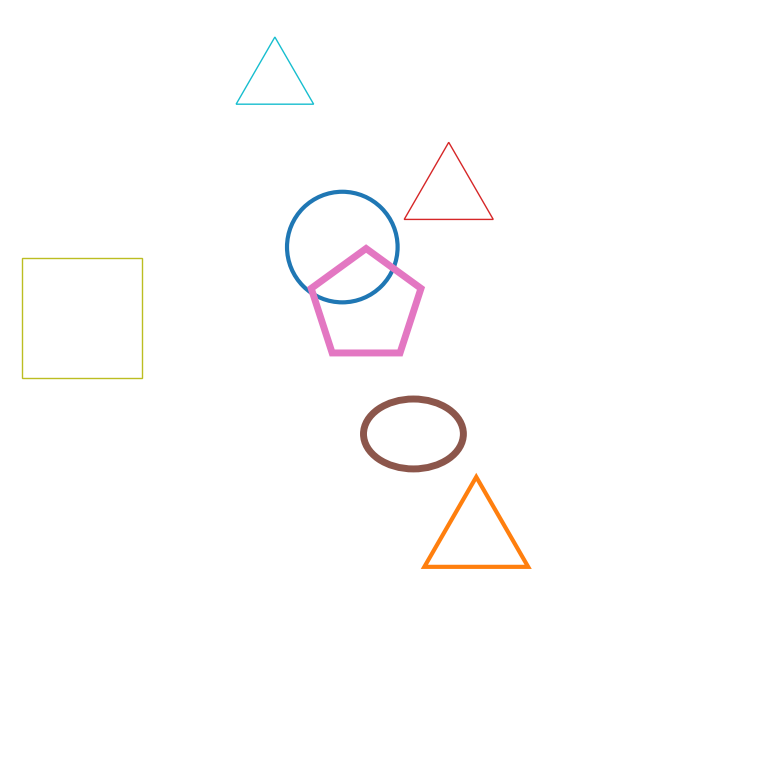[{"shape": "circle", "thickness": 1.5, "radius": 0.36, "center": [0.445, 0.679]}, {"shape": "triangle", "thickness": 1.5, "radius": 0.39, "center": [0.619, 0.303]}, {"shape": "triangle", "thickness": 0.5, "radius": 0.33, "center": [0.583, 0.748]}, {"shape": "oval", "thickness": 2.5, "radius": 0.32, "center": [0.537, 0.436]}, {"shape": "pentagon", "thickness": 2.5, "radius": 0.37, "center": [0.475, 0.602]}, {"shape": "square", "thickness": 0.5, "radius": 0.39, "center": [0.107, 0.588]}, {"shape": "triangle", "thickness": 0.5, "radius": 0.29, "center": [0.357, 0.894]}]